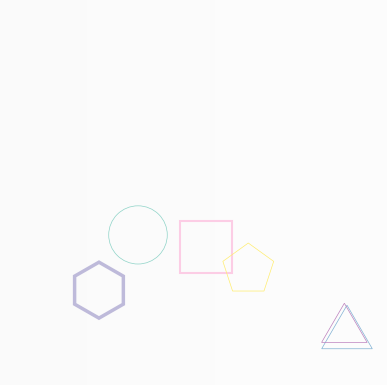[{"shape": "circle", "thickness": 0.5, "radius": 0.38, "center": [0.356, 0.39]}, {"shape": "hexagon", "thickness": 2.5, "radius": 0.36, "center": [0.255, 0.246]}, {"shape": "triangle", "thickness": 0.5, "radius": 0.38, "center": [0.895, 0.132]}, {"shape": "square", "thickness": 1.5, "radius": 0.34, "center": [0.532, 0.358]}, {"shape": "triangle", "thickness": 0.5, "radius": 0.34, "center": [0.889, 0.144]}, {"shape": "pentagon", "thickness": 0.5, "radius": 0.34, "center": [0.641, 0.3]}]